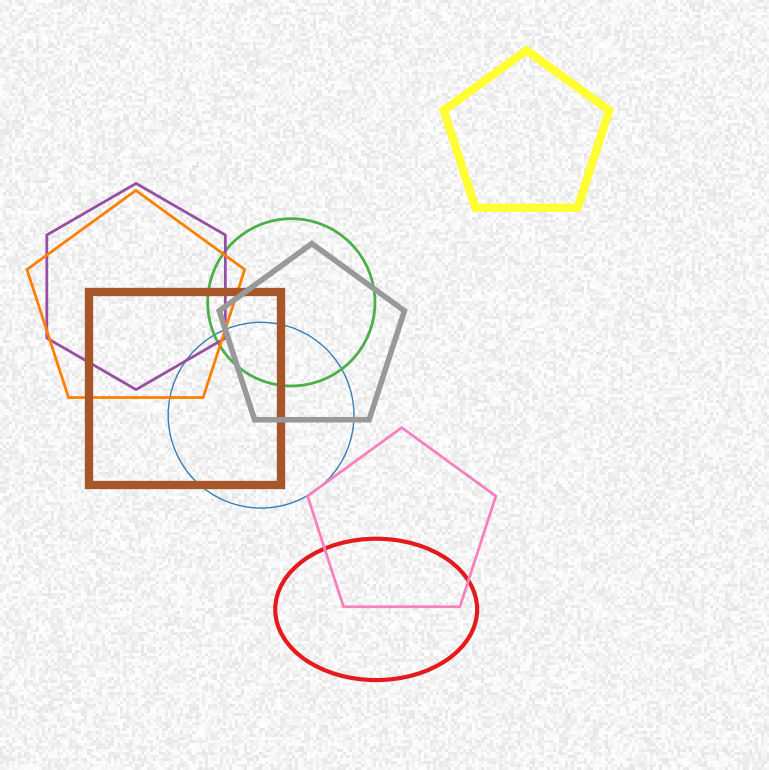[{"shape": "oval", "thickness": 1.5, "radius": 0.66, "center": [0.489, 0.209]}, {"shape": "circle", "thickness": 0.5, "radius": 0.6, "center": [0.339, 0.461]}, {"shape": "circle", "thickness": 1, "radius": 0.54, "center": [0.378, 0.607]}, {"shape": "hexagon", "thickness": 1, "radius": 0.67, "center": [0.177, 0.628]}, {"shape": "pentagon", "thickness": 1, "radius": 0.74, "center": [0.176, 0.604]}, {"shape": "pentagon", "thickness": 3, "radius": 0.56, "center": [0.684, 0.822]}, {"shape": "square", "thickness": 3, "radius": 0.62, "center": [0.24, 0.496]}, {"shape": "pentagon", "thickness": 1, "radius": 0.64, "center": [0.522, 0.316]}, {"shape": "pentagon", "thickness": 2, "radius": 0.63, "center": [0.405, 0.557]}]